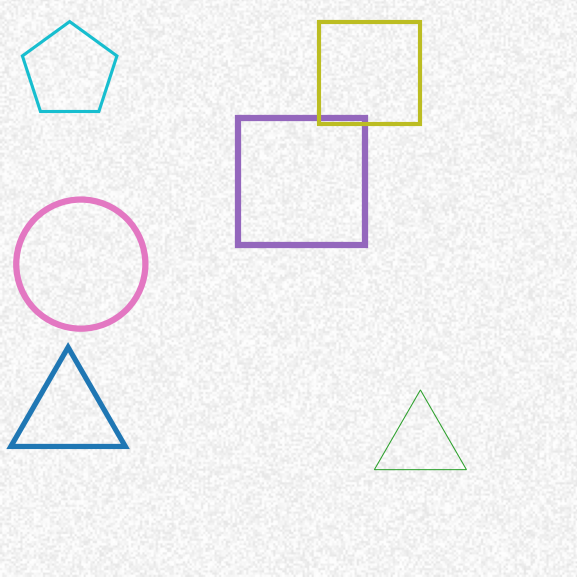[{"shape": "triangle", "thickness": 2.5, "radius": 0.57, "center": [0.118, 0.283]}, {"shape": "triangle", "thickness": 0.5, "radius": 0.46, "center": [0.728, 0.232]}, {"shape": "square", "thickness": 3, "radius": 0.55, "center": [0.522, 0.685]}, {"shape": "circle", "thickness": 3, "radius": 0.56, "center": [0.14, 0.542]}, {"shape": "square", "thickness": 2, "radius": 0.44, "center": [0.64, 0.873]}, {"shape": "pentagon", "thickness": 1.5, "radius": 0.43, "center": [0.121, 0.876]}]